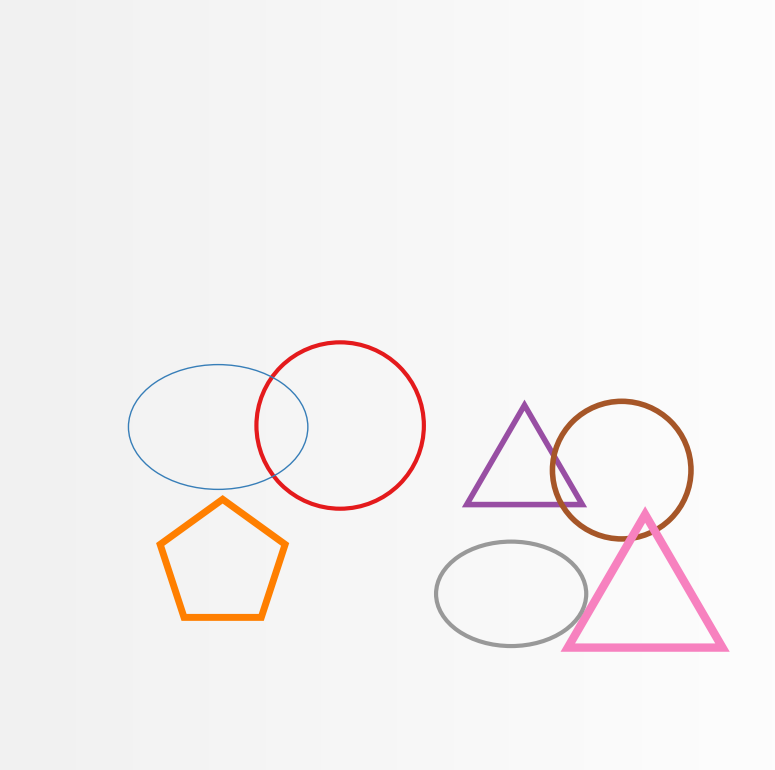[{"shape": "circle", "thickness": 1.5, "radius": 0.54, "center": [0.439, 0.447]}, {"shape": "oval", "thickness": 0.5, "radius": 0.58, "center": [0.281, 0.445]}, {"shape": "triangle", "thickness": 2, "radius": 0.43, "center": [0.677, 0.388]}, {"shape": "pentagon", "thickness": 2.5, "radius": 0.42, "center": [0.287, 0.267]}, {"shape": "circle", "thickness": 2, "radius": 0.45, "center": [0.802, 0.389]}, {"shape": "triangle", "thickness": 3, "radius": 0.58, "center": [0.832, 0.217]}, {"shape": "oval", "thickness": 1.5, "radius": 0.48, "center": [0.66, 0.229]}]